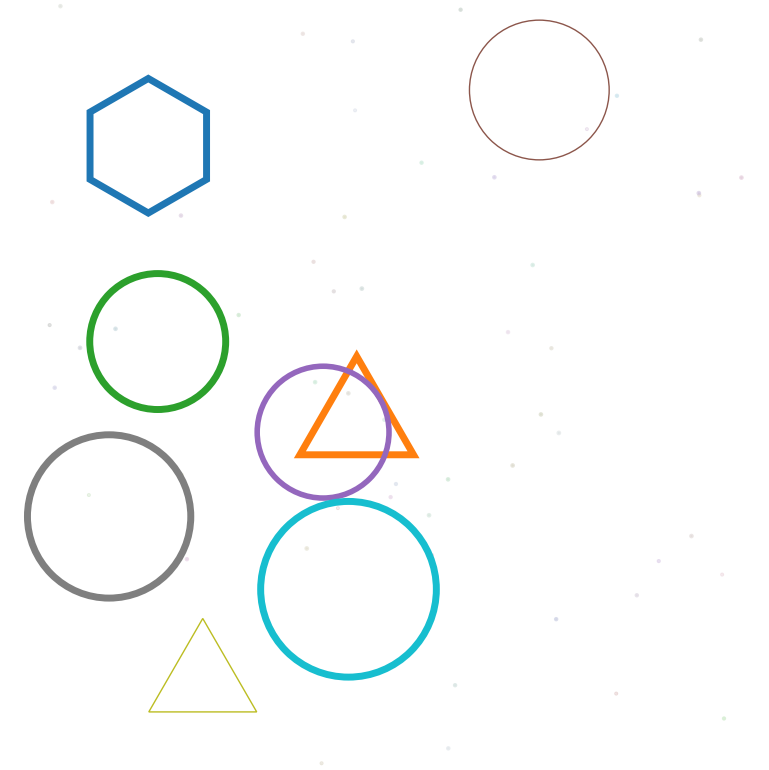[{"shape": "hexagon", "thickness": 2.5, "radius": 0.44, "center": [0.193, 0.811]}, {"shape": "triangle", "thickness": 2.5, "radius": 0.43, "center": [0.463, 0.452]}, {"shape": "circle", "thickness": 2.5, "radius": 0.44, "center": [0.205, 0.556]}, {"shape": "circle", "thickness": 2, "radius": 0.43, "center": [0.42, 0.439]}, {"shape": "circle", "thickness": 0.5, "radius": 0.45, "center": [0.7, 0.883]}, {"shape": "circle", "thickness": 2.5, "radius": 0.53, "center": [0.142, 0.329]}, {"shape": "triangle", "thickness": 0.5, "radius": 0.4, "center": [0.263, 0.116]}, {"shape": "circle", "thickness": 2.5, "radius": 0.57, "center": [0.453, 0.235]}]